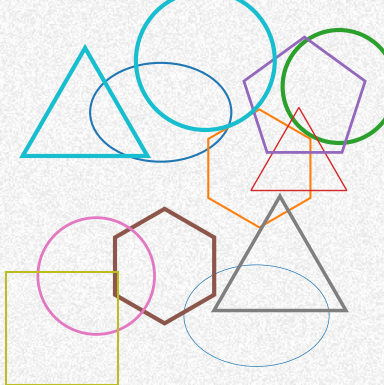[{"shape": "oval", "thickness": 0.5, "radius": 0.94, "center": [0.666, 0.18]}, {"shape": "oval", "thickness": 1.5, "radius": 0.92, "center": [0.417, 0.708]}, {"shape": "hexagon", "thickness": 1.5, "radius": 0.77, "center": [0.674, 0.563]}, {"shape": "circle", "thickness": 3, "radius": 0.73, "center": [0.881, 0.775]}, {"shape": "triangle", "thickness": 1, "radius": 0.72, "center": [0.776, 0.577]}, {"shape": "pentagon", "thickness": 2, "radius": 0.83, "center": [0.791, 0.738]}, {"shape": "hexagon", "thickness": 3, "radius": 0.74, "center": [0.428, 0.309]}, {"shape": "circle", "thickness": 2, "radius": 0.76, "center": [0.25, 0.283]}, {"shape": "triangle", "thickness": 2.5, "radius": 0.99, "center": [0.727, 0.292]}, {"shape": "square", "thickness": 1.5, "radius": 0.73, "center": [0.161, 0.147]}, {"shape": "triangle", "thickness": 3, "radius": 0.94, "center": [0.221, 0.688]}, {"shape": "circle", "thickness": 3, "radius": 0.9, "center": [0.533, 0.843]}]